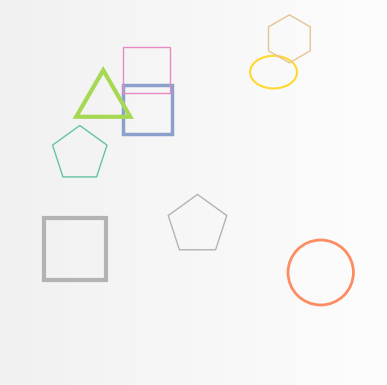[{"shape": "pentagon", "thickness": 1, "radius": 0.37, "center": [0.206, 0.6]}, {"shape": "circle", "thickness": 2, "radius": 0.42, "center": [0.828, 0.292]}, {"shape": "square", "thickness": 2.5, "radius": 0.31, "center": [0.381, 0.716]}, {"shape": "square", "thickness": 1, "radius": 0.3, "center": [0.378, 0.819]}, {"shape": "triangle", "thickness": 3, "radius": 0.4, "center": [0.266, 0.737]}, {"shape": "oval", "thickness": 1.5, "radius": 0.3, "center": [0.706, 0.813]}, {"shape": "hexagon", "thickness": 1, "radius": 0.31, "center": [0.747, 0.899]}, {"shape": "square", "thickness": 3, "radius": 0.4, "center": [0.194, 0.352]}, {"shape": "pentagon", "thickness": 1, "radius": 0.4, "center": [0.51, 0.416]}]